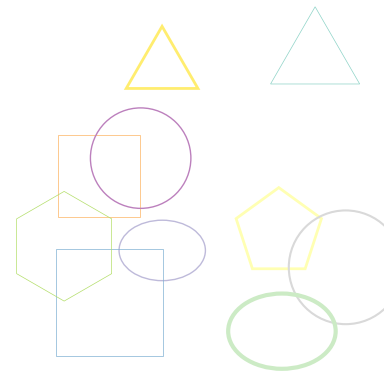[{"shape": "triangle", "thickness": 0.5, "radius": 0.67, "center": [0.818, 0.849]}, {"shape": "pentagon", "thickness": 2, "radius": 0.58, "center": [0.724, 0.396]}, {"shape": "oval", "thickness": 1, "radius": 0.56, "center": [0.421, 0.35]}, {"shape": "square", "thickness": 0.5, "radius": 0.69, "center": [0.284, 0.214]}, {"shape": "square", "thickness": 0.5, "radius": 0.53, "center": [0.257, 0.542]}, {"shape": "hexagon", "thickness": 0.5, "radius": 0.71, "center": [0.167, 0.36]}, {"shape": "circle", "thickness": 1.5, "radius": 0.74, "center": [0.898, 0.306]}, {"shape": "circle", "thickness": 1, "radius": 0.65, "center": [0.365, 0.589]}, {"shape": "oval", "thickness": 3, "radius": 0.7, "center": [0.732, 0.14]}, {"shape": "triangle", "thickness": 2, "radius": 0.54, "center": [0.421, 0.824]}]